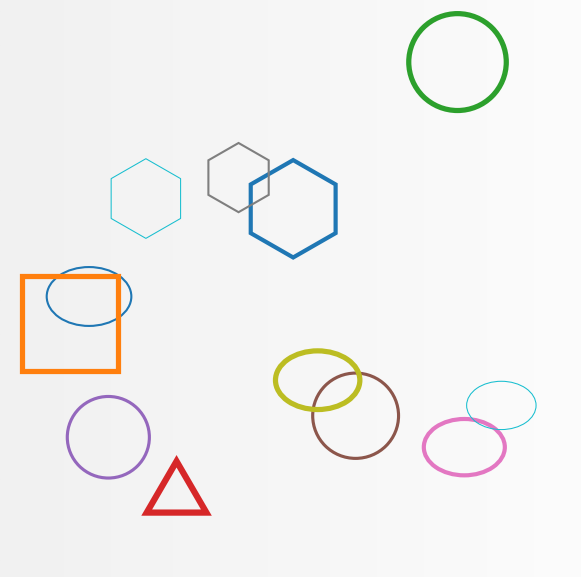[{"shape": "oval", "thickness": 1, "radius": 0.36, "center": [0.153, 0.486]}, {"shape": "hexagon", "thickness": 2, "radius": 0.42, "center": [0.504, 0.638]}, {"shape": "square", "thickness": 2.5, "radius": 0.41, "center": [0.121, 0.439]}, {"shape": "circle", "thickness": 2.5, "radius": 0.42, "center": [0.787, 0.892]}, {"shape": "triangle", "thickness": 3, "radius": 0.3, "center": [0.304, 0.141]}, {"shape": "circle", "thickness": 1.5, "radius": 0.35, "center": [0.186, 0.242]}, {"shape": "circle", "thickness": 1.5, "radius": 0.37, "center": [0.612, 0.279]}, {"shape": "oval", "thickness": 2, "radius": 0.35, "center": [0.799, 0.225]}, {"shape": "hexagon", "thickness": 1, "radius": 0.3, "center": [0.41, 0.692]}, {"shape": "oval", "thickness": 2.5, "radius": 0.36, "center": [0.547, 0.341]}, {"shape": "hexagon", "thickness": 0.5, "radius": 0.34, "center": [0.251, 0.655]}, {"shape": "oval", "thickness": 0.5, "radius": 0.3, "center": [0.863, 0.297]}]